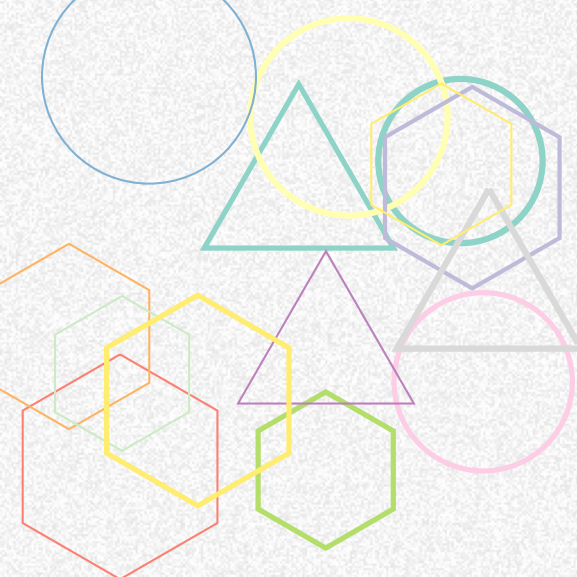[{"shape": "circle", "thickness": 3, "radius": 0.71, "center": [0.797, 0.72]}, {"shape": "triangle", "thickness": 2.5, "radius": 0.95, "center": [0.517, 0.664]}, {"shape": "circle", "thickness": 3, "radius": 0.85, "center": [0.604, 0.797]}, {"shape": "hexagon", "thickness": 2, "radius": 0.87, "center": [0.818, 0.674]}, {"shape": "hexagon", "thickness": 1, "radius": 0.97, "center": [0.208, 0.191]}, {"shape": "circle", "thickness": 1, "radius": 0.93, "center": [0.258, 0.866]}, {"shape": "hexagon", "thickness": 1, "radius": 0.8, "center": [0.119, 0.416]}, {"shape": "hexagon", "thickness": 2.5, "radius": 0.68, "center": [0.564, 0.185]}, {"shape": "circle", "thickness": 2.5, "radius": 0.77, "center": [0.837, 0.338]}, {"shape": "triangle", "thickness": 3, "radius": 0.92, "center": [0.847, 0.488]}, {"shape": "triangle", "thickness": 1, "radius": 0.88, "center": [0.564, 0.388]}, {"shape": "hexagon", "thickness": 1, "radius": 0.67, "center": [0.211, 0.353]}, {"shape": "hexagon", "thickness": 1, "radius": 0.7, "center": [0.764, 0.715]}, {"shape": "hexagon", "thickness": 2.5, "radius": 0.91, "center": [0.343, 0.306]}]